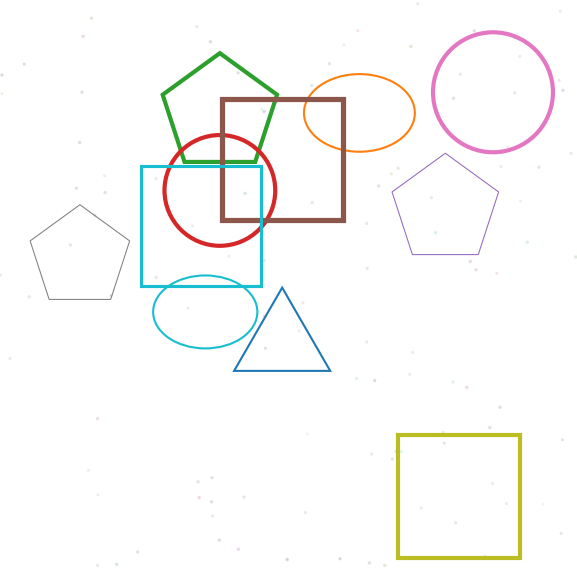[{"shape": "triangle", "thickness": 1, "radius": 0.48, "center": [0.489, 0.405]}, {"shape": "oval", "thickness": 1, "radius": 0.48, "center": [0.622, 0.804]}, {"shape": "pentagon", "thickness": 2, "radius": 0.52, "center": [0.381, 0.803]}, {"shape": "circle", "thickness": 2, "radius": 0.48, "center": [0.381, 0.669]}, {"shape": "pentagon", "thickness": 0.5, "radius": 0.49, "center": [0.771, 0.637]}, {"shape": "square", "thickness": 2.5, "radius": 0.52, "center": [0.49, 0.724]}, {"shape": "circle", "thickness": 2, "radius": 0.52, "center": [0.854, 0.839]}, {"shape": "pentagon", "thickness": 0.5, "radius": 0.45, "center": [0.138, 0.554]}, {"shape": "square", "thickness": 2, "radius": 0.53, "center": [0.795, 0.139]}, {"shape": "square", "thickness": 1.5, "radius": 0.52, "center": [0.348, 0.608]}, {"shape": "oval", "thickness": 1, "radius": 0.45, "center": [0.355, 0.459]}]